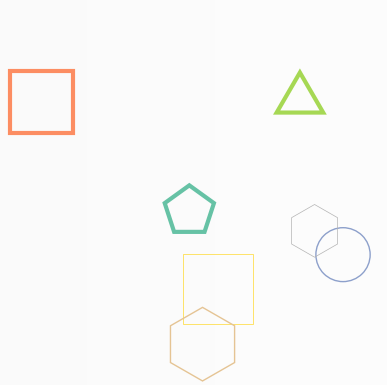[{"shape": "pentagon", "thickness": 3, "radius": 0.33, "center": [0.489, 0.452]}, {"shape": "square", "thickness": 3, "radius": 0.41, "center": [0.108, 0.735]}, {"shape": "circle", "thickness": 1, "radius": 0.35, "center": [0.885, 0.339]}, {"shape": "triangle", "thickness": 3, "radius": 0.35, "center": [0.774, 0.742]}, {"shape": "square", "thickness": 0.5, "radius": 0.46, "center": [0.563, 0.249]}, {"shape": "hexagon", "thickness": 1, "radius": 0.48, "center": [0.523, 0.106]}, {"shape": "hexagon", "thickness": 0.5, "radius": 0.34, "center": [0.812, 0.4]}]